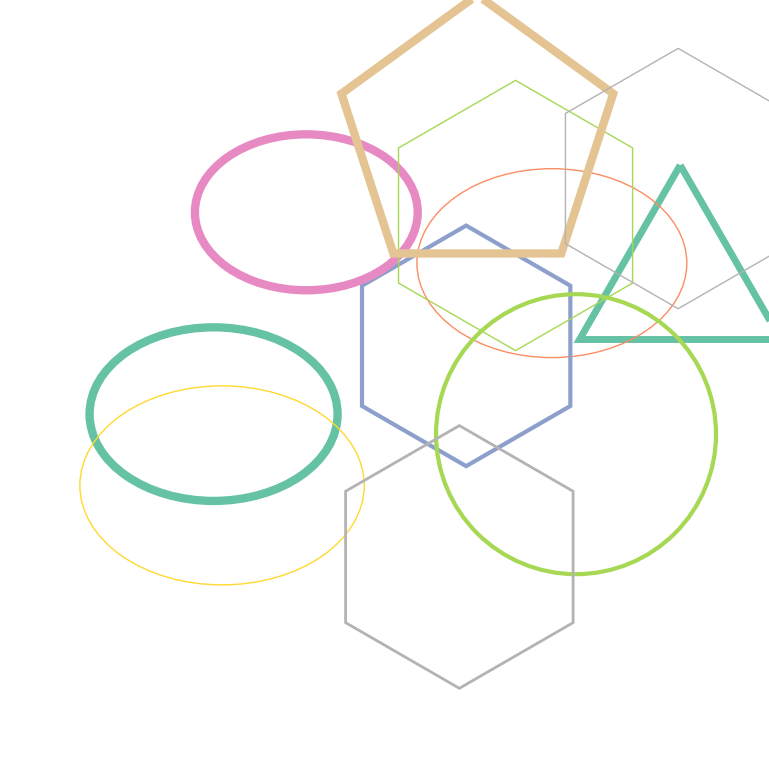[{"shape": "oval", "thickness": 3, "radius": 0.81, "center": [0.277, 0.462]}, {"shape": "triangle", "thickness": 2.5, "radius": 0.75, "center": [0.883, 0.635]}, {"shape": "oval", "thickness": 0.5, "radius": 0.88, "center": [0.717, 0.658]}, {"shape": "hexagon", "thickness": 1.5, "radius": 0.78, "center": [0.605, 0.551]}, {"shape": "oval", "thickness": 3, "radius": 0.72, "center": [0.398, 0.724]}, {"shape": "circle", "thickness": 1.5, "radius": 0.91, "center": [0.748, 0.436]}, {"shape": "hexagon", "thickness": 0.5, "radius": 0.88, "center": [0.67, 0.72]}, {"shape": "oval", "thickness": 0.5, "radius": 0.92, "center": [0.288, 0.37]}, {"shape": "pentagon", "thickness": 3, "radius": 0.93, "center": [0.62, 0.821]}, {"shape": "hexagon", "thickness": 1, "radius": 0.85, "center": [0.597, 0.277]}, {"shape": "hexagon", "thickness": 0.5, "radius": 0.85, "center": [0.881, 0.768]}]